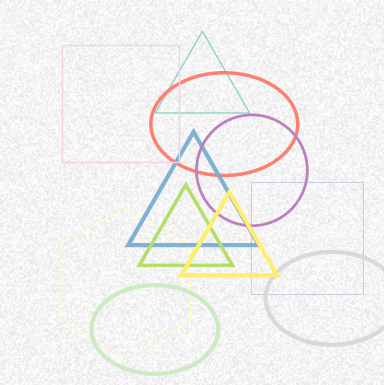[{"shape": "triangle", "thickness": 1, "radius": 0.71, "center": [0.526, 0.777]}, {"shape": "hexagon", "thickness": 0.5, "radius": 0.98, "center": [0.325, 0.266]}, {"shape": "square", "thickness": 0.5, "radius": 0.73, "center": [0.797, 0.381]}, {"shape": "oval", "thickness": 2.5, "radius": 0.95, "center": [0.583, 0.678]}, {"shape": "triangle", "thickness": 3, "radius": 0.98, "center": [0.503, 0.461]}, {"shape": "triangle", "thickness": 2.5, "radius": 0.7, "center": [0.483, 0.381]}, {"shape": "square", "thickness": 1, "radius": 0.76, "center": [0.313, 0.732]}, {"shape": "oval", "thickness": 3, "radius": 0.86, "center": [0.862, 0.225]}, {"shape": "circle", "thickness": 2, "radius": 0.72, "center": [0.654, 0.558]}, {"shape": "oval", "thickness": 3, "radius": 0.82, "center": [0.402, 0.144]}, {"shape": "triangle", "thickness": 3, "radius": 0.72, "center": [0.596, 0.357]}]